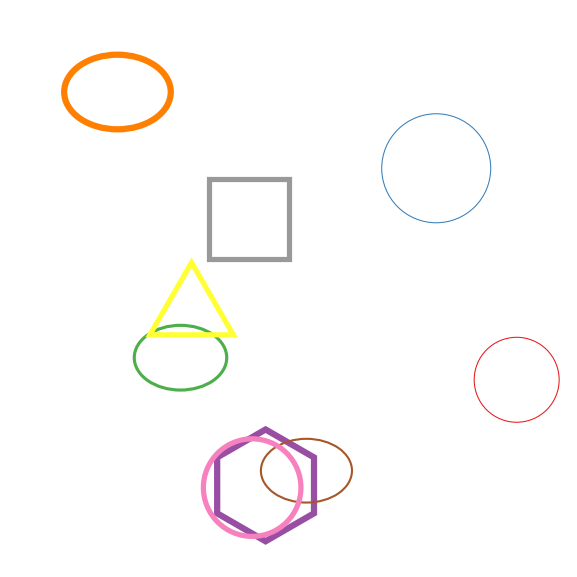[{"shape": "circle", "thickness": 0.5, "radius": 0.37, "center": [0.895, 0.342]}, {"shape": "circle", "thickness": 0.5, "radius": 0.47, "center": [0.755, 0.708]}, {"shape": "oval", "thickness": 1.5, "radius": 0.4, "center": [0.313, 0.38]}, {"shape": "hexagon", "thickness": 3, "radius": 0.48, "center": [0.46, 0.159]}, {"shape": "oval", "thickness": 3, "radius": 0.46, "center": [0.203, 0.84]}, {"shape": "triangle", "thickness": 2.5, "radius": 0.42, "center": [0.332, 0.461]}, {"shape": "oval", "thickness": 1, "radius": 0.39, "center": [0.531, 0.184]}, {"shape": "circle", "thickness": 2.5, "radius": 0.42, "center": [0.437, 0.155]}, {"shape": "square", "thickness": 2.5, "radius": 0.34, "center": [0.431, 0.62]}]